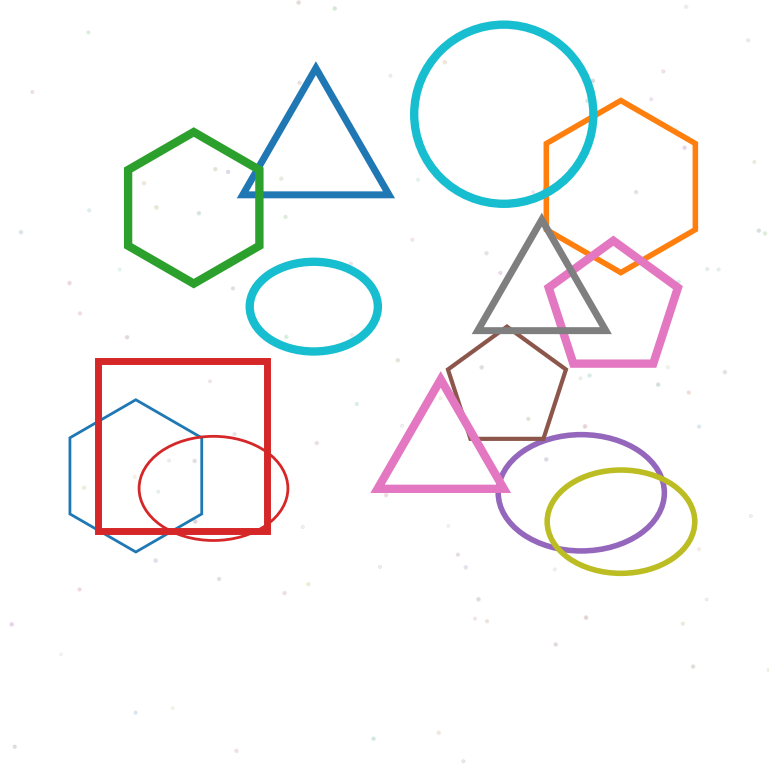[{"shape": "triangle", "thickness": 2.5, "radius": 0.55, "center": [0.41, 0.802]}, {"shape": "hexagon", "thickness": 1, "radius": 0.49, "center": [0.176, 0.382]}, {"shape": "hexagon", "thickness": 2, "radius": 0.56, "center": [0.806, 0.758]}, {"shape": "hexagon", "thickness": 3, "radius": 0.49, "center": [0.252, 0.73]}, {"shape": "oval", "thickness": 1, "radius": 0.48, "center": [0.277, 0.366]}, {"shape": "square", "thickness": 2.5, "radius": 0.55, "center": [0.237, 0.421]}, {"shape": "oval", "thickness": 2, "radius": 0.54, "center": [0.755, 0.36]}, {"shape": "pentagon", "thickness": 1.5, "radius": 0.4, "center": [0.658, 0.495]}, {"shape": "pentagon", "thickness": 3, "radius": 0.44, "center": [0.797, 0.599]}, {"shape": "triangle", "thickness": 3, "radius": 0.47, "center": [0.572, 0.413]}, {"shape": "triangle", "thickness": 2.5, "radius": 0.48, "center": [0.704, 0.619]}, {"shape": "oval", "thickness": 2, "radius": 0.48, "center": [0.806, 0.322]}, {"shape": "circle", "thickness": 3, "radius": 0.58, "center": [0.654, 0.852]}, {"shape": "oval", "thickness": 3, "radius": 0.42, "center": [0.408, 0.602]}]